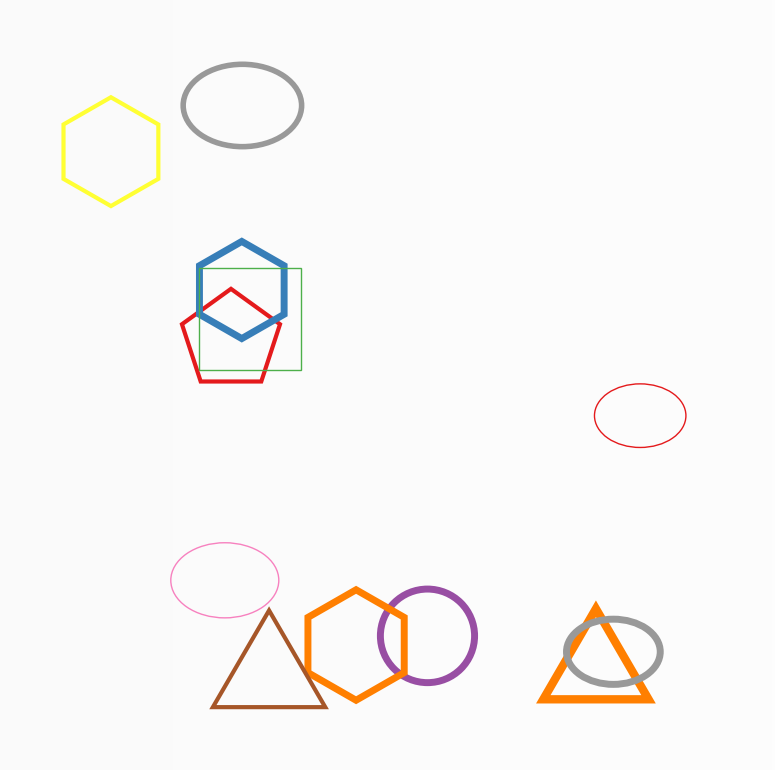[{"shape": "pentagon", "thickness": 1.5, "radius": 0.33, "center": [0.298, 0.558]}, {"shape": "oval", "thickness": 0.5, "radius": 0.29, "center": [0.826, 0.46]}, {"shape": "hexagon", "thickness": 2.5, "radius": 0.32, "center": [0.312, 0.623]}, {"shape": "square", "thickness": 0.5, "radius": 0.33, "center": [0.323, 0.586]}, {"shape": "circle", "thickness": 2.5, "radius": 0.3, "center": [0.552, 0.174]}, {"shape": "triangle", "thickness": 3, "radius": 0.39, "center": [0.769, 0.131]}, {"shape": "hexagon", "thickness": 2.5, "radius": 0.36, "center": [0.459, 0.162]}, {"shape": "hexagon", "thickness": 1.5, "radius": 0.35, "center": [0.143, 0.803]}, {"shape": "triangle", "thickness": 1.5, "radius": 0.42, "center": [0.347, 0.123]}, {"shape": "oval", "thickness": 0.5, "radius": 0.35, "center": [0.29, 0.246]}, {"shape": "oval", "thickness": 2, "radius": 0.38, "center": [0.313, 0.863]}, {"shape": "oval", "thickness": 2.5, "radius": 0.3, "center": [0.791, 0.154]}]